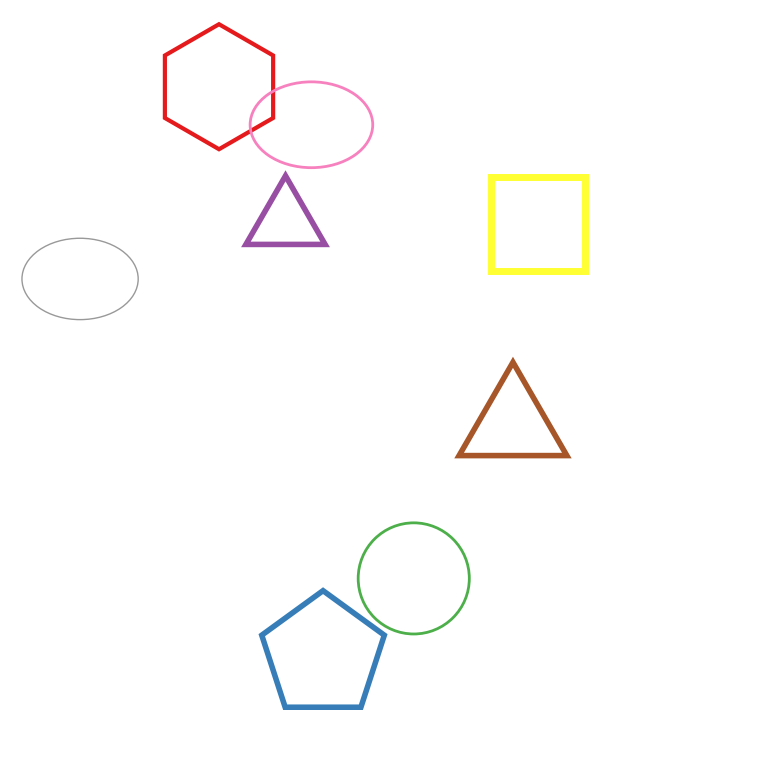[{"shape": "hexagon", "thickness": 1.5, "radius": 0.41, "center": [0.284, 0.887]}, {"shape": "pentagon", "thickness": 2, "radius": 0.42, "center": [0.42, 0.149]}, {"shape": "circle", "thickness": 1, "radius": 0.36, "center": [0.537, 0.249]}, {"shape": "triangle", "thickness": 2, "radius": 0.3, "center": [0.371, 0.712]}, {"shape": "square", "thickness": 2.5, "radius": 0.3, "center": [0.699, 0.709]}, {"shape": "triangle", "thickness": 2, "radius": 0.4, "center": [0.666, 0.449]}, {"shape": "oval", "thickness": 1, "radius": 0.4, "center": [0.404, 0.838]}, {"shape": "oval", "thickness": 0.5, "radius": 0.38, "center": [0.104, 0.638]}]